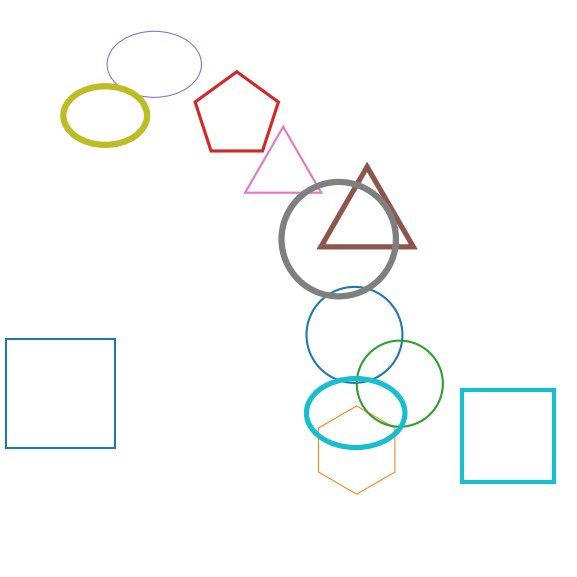[{"shape": "circle", "thickness": 1, "radius": 0.42, "center": [0.614, 0.419]}, {"shape": "square", "thickness": 1, "radius": 0.47, "center": [0.105, 0.318]}, {"shape": "hexagon", "thickness": 0.5, "radius": 0.38, "center": [0.618, 0.22]}, {"shape": "circle", "thickness": 1, "radius": 0.37, "center": [0.692, 0.335]}, {"shape": "pentagon", "thickness": 1.5, "radius": 0.38, "center": [0.41, 0.799]}, {"shape": "oval", "thickness": 0.5, "radius": 0.41, "center": [0.267, 0.888]}, {"shape": "triangle", "thickness": 2.5, "radius": 0.46, "center": [0.636, 0.618]}, {"shape": "triangle", "thickness": 1, "radius": 0.38, "center": [0.49, 0.704]}, {"shape": "circle", "thickness": 3, "radius": 0.5, "center": [0.587, 0.585]}, {"shape": "oval", "thickness": 3, "radius": 0.36, "center": [0.182, 0.799]}, {"shape": "square", "thickness": 2, "radius": 0.4, "center": [0.88, 0.244]}, {"shape": "oval", "thickness": 2.5, "radius": 0.43, "center": [0.616, 0.284]}]